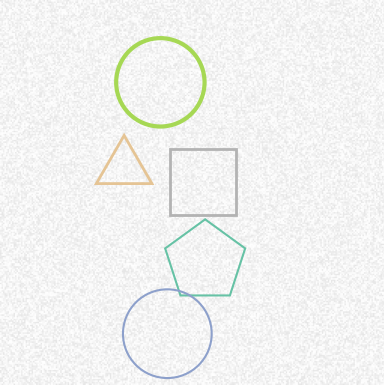[{"shape": "pentagon", "thickness": 1.5, "radius": 0.55, "center": [0.533, 0.321]}, {"shape": "circle", "thickness": 1.5, "radius": 0.58, "center": [0.435, 0.133]}, {"shape": "circle", "thickness": 3, "radius": 0.57, "center": [0.417, 0.786]}, {"shape": "triangle", "thickness": 2, "radius": 0.42, "center": [0.322, 0.565]}, {"shape": "square", "thickness": 2, "radius": 0.43, "center": [0.528, 0.528]}]